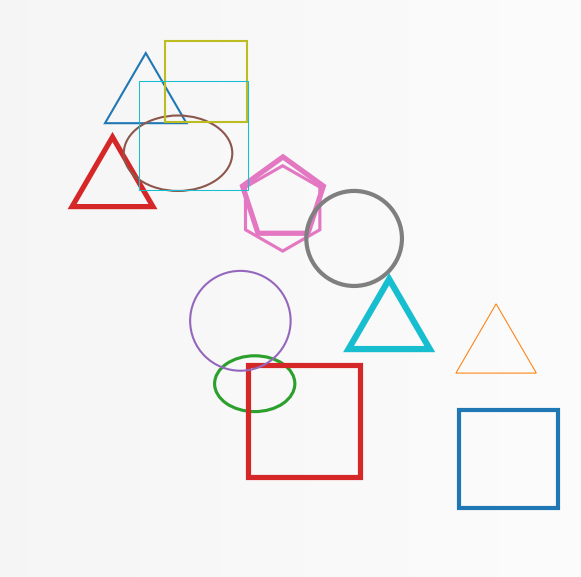[{"shape": "triangle", "thickness": 1, "radius": 0.4, "center": [0.251, 0.826]}, {"shape": "square", "thickness": 2, "radius": 0.43, "center": [0.874, 0.204]}, {"shape": "triangle", "thickness": 0.5, "radius": 0.4, "center": [0.854, 0.393]}, {"shape": "oval", "thickness": 1.5, "radius": 0.35, "center": [0.438, 0.335]}, {"shape": "square", "thickness": 2.5, "radius": 0.48, "center": [0.523, 0.27]}, {"shape": "triangle", "thickness": 2.5, "radius": 0.4, "center": [0.194, 0.682]}, {"shape": "circle", "thickness": 1, "radius": 0.43, "center": [0.414, 0.444]}, {"shape": "oval", "thickness": 1, "radius": 0.47, "center": [0.306, 0.734]}, {"shape": "pentagon", "thickness": 2.5, "radius": 0.37, "center": [0.487, 0.654]}, {"shape": "hexagon", "thickness": 1.5, "radius": 0.37, "center": [0.486, 0.638]}, {"shape": "circle", "thickness": 2, "radius": 0.41, "center": [0.609, 0.586]}, {"shape": "square", "thickness": 1, "radius": 0.35, "center": [0.354, 0.858]}, {"shape": "square", "thickness": 0.5, "radius": 0.47, "center": [0.332, 0.765]}, {"shape": "triangle", "thickness": 3, "radius": 0.4, "center": [0.67, 0.435]}]